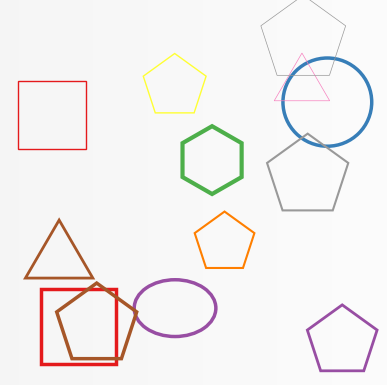[{"shape": "square", "thickness": 2.5, "radius": 0.49, "center": [0.203, 0.152]}, {"shape": "square", "thickness": 1, "radius": 0.44, "center": [0.134, 0.701]}, {"shape": "circle", "thickness": 2.5, "radius": 0.57, "center": [0.845, 0.735]}, {"shape": "hexagon", "thickness": 3, "radius": 0.44, "center": [0.547, 0.584]}, {"shape": "oval", "thickness": 2.5, "radius": 0.53, "center": [0.452, 0.2]}, {"shape": "pentagon", "thickness": 2, "radius": 0.47, "center": [0.883, 0.113]}, {"shape": "pentagon", "thickness": 1.5, "radius": 0.41, "center": [0.579, 0.369]}, {"shape": "pentagon", "thickness": 1, "radius": 0.43, "center": [0.451, 0.776]}, {"shape": "pentagon", "thickness": 2.5, "radius": 0.54, "center": [0.25, 0.156]}, {"shape": "triangle", "thickness": 2, "radius": 0.5, "center": [0.153, 0.328]}, {"shape": "triangle", "thickness": 0.5, "radius": 0.41, "center": [0.779, 0.78]}, {"shape": "pentagon", "thickness": 1.5, "radius": 0.55, "center": [0.794, 0.543]}, {"shape": "pentagon", "thickness": 0.5, "radius": 0.58, "center": [0.783, 0.897]}]